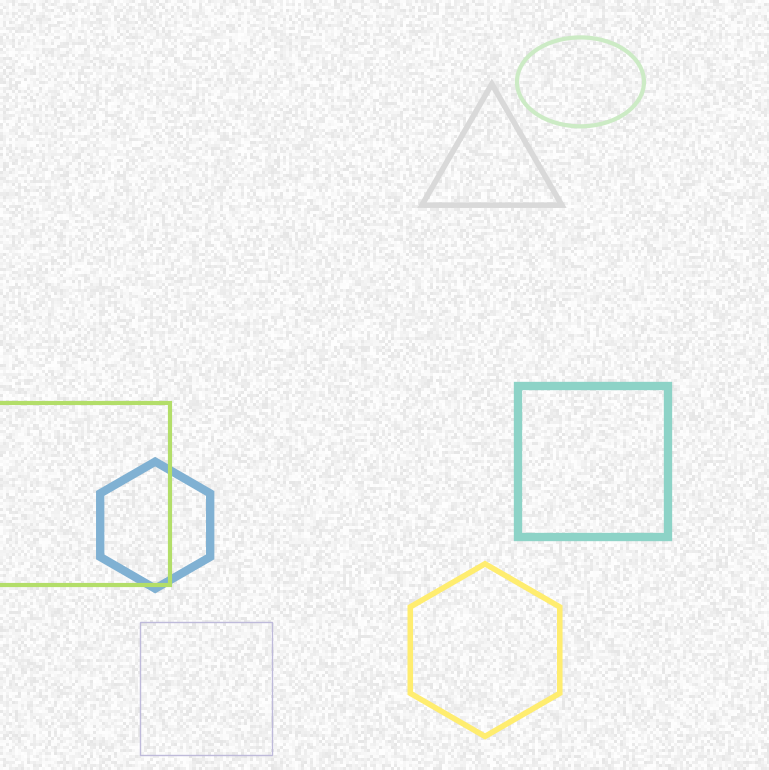[{"shape": "square", "thickness": 3, "radius": 0.49, "center": [0.77, 0.4]}, {"shape": "square", "thickness": 0.5, "radius": 0.43, "center": [0.268, 0.106]}, {"shape": "hexagon", "thickness": 3, "radius": 0.41, "center": [0.202, 0.318]}, {"shape": "square", "thickness": 1.5, "radius": 0.59, "center": [0.103, 0.359]}, {"shape": "triangle", "thickness": 2, "radius": 0.52, "center": [0.639, 0.786]}, {"shape": "oval", "thickness": 1.5, "radius": 0.41, "center": [0.754, 0.894]}, {"shape": "hexagon", "thickness": 2, "radius": 0.56, "center": [0.63, 0.156]}]